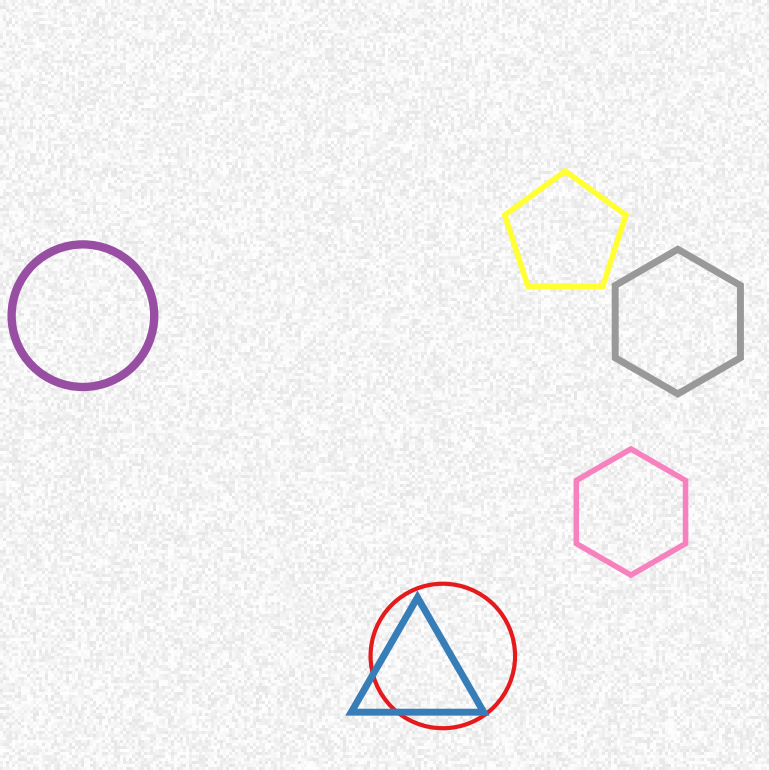[{"shape": "circle", "thickness": 1.5, "radius": 0.47, "center": [0.575, 0.148]}, {"shape": "triangle", "thickness": 2.5, "radius": 0.5, "center": [0.542, 0.125]}, {"shape": "circle", "thickness": 3, "radius": 0.46, "center": [0.108, 0.59]}, {"shape": "pentagon", "thickness": 2, "radius": 0.41, "center": [0.734, 0.695]}, {"shape": "hexagon", "thickness": 2, "radius": 0.41, "center": [0.819, 0.335]}, {"shape": "hexagon", "thickness": 2.5, "radius": 0.47, "center": [0.88, 0.582]}]